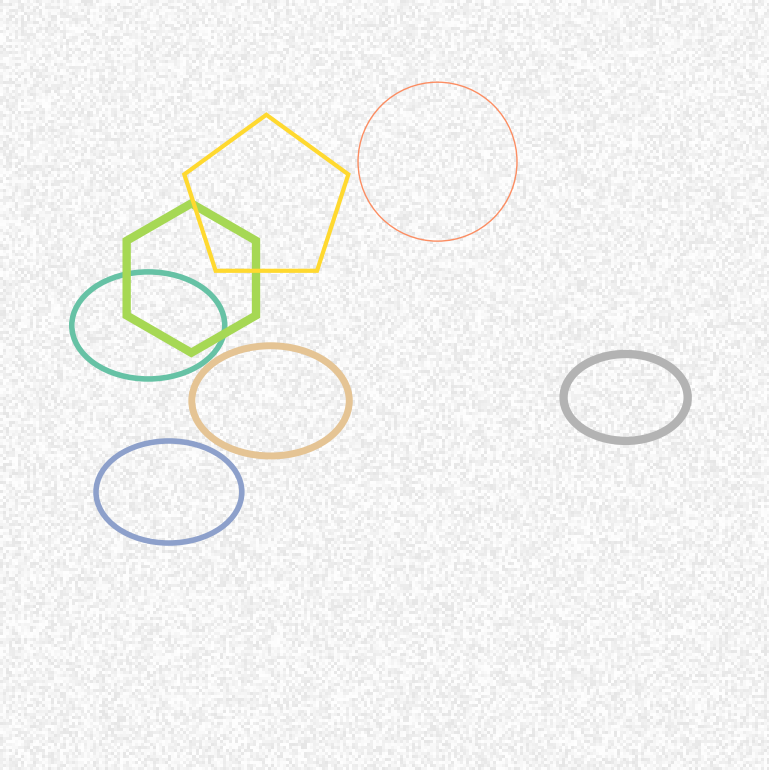[{"shape": "oval", "thickness": 2, "radius": 0.5, "center": [0.193, 0.577]}, {"shape": "circle", "thickness": 0.5, "radius": 0.52, "center": [0.568, 0.79]}, {"shape": "oval", "thickness": 2, "radius": 0.47, "center": [0.219, 0.361]}, {"shape": "hexagon", "thickness": 3, "radius": 0.48, "center": [0.248, 0.639]}, {"shape": "pentagon", "thickness": 1.5, "radius": 0.56, "center": [0.346, 0.739]}, {"shape": "oval", "thickness": 2.5, "radius": 0.51, "center": [0.351, 0.479]}, {"shape": "oval", "thickness": 3, "radius": 0.4, "center": [0.812, 0.484]}]